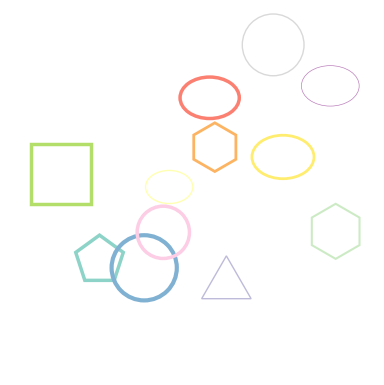[{"shape": "pentagon", "thickness": 2.5, "radius": 0.32, "center": [0.258, 0.324]}, {"shape": "oval", "thickness": 1, "radius": 0.31, "center": [0.439, 0.514]}, {"shape": "triangle", "thickness": 1, "radius": 0.37, "center": [0.588, 0.261]}, {"shape": "oval", "thickness": 2.5, "radius": 0.38, "center": [0.545, 0.746]}, {"shape": "circle", "thickness": 3, "radius": 0.42, "center": [0.375, 0.304]}, {"shape": "hexagon", "thickness": 2, "radius": 0.32, "center": [0.558, 0.618]}, {"shape": "square", "thickness": 2.5, "radius": 0.39, "center": [0.159, 0.547]}, {"shape": "circle", "thickness": 2.5, "radius": 0.34, "center": [0.424, 0.397]}, {"shape": "circle", "thickness": 1, "radius": 0.4, "center": [0.709, 0.883]}, {"shape": "oval", "thickness": 0.5, "radius": 0.38, "center": [0.858, 0.777]}, {"shape": "hexagon", "thickness": 1.5, "radius": 0.36, "center": [0.872, 0.399]}, {"shape": "oval", "thickness": 2, "radius": 0.4, "center": [0.735, 0.592]}]